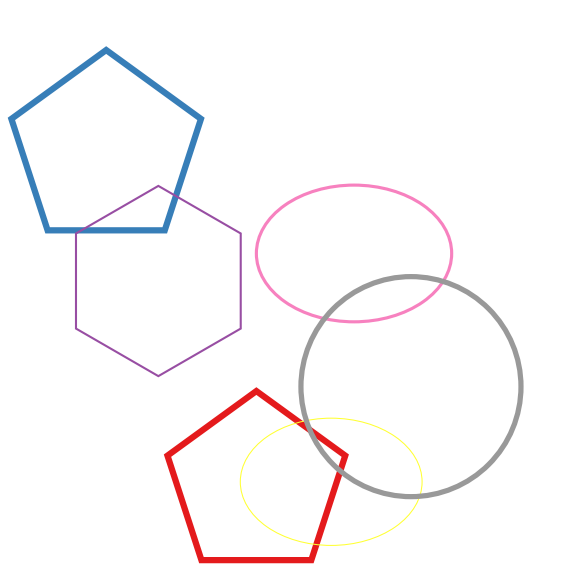[{"shape": "pentagon", "thickness": 3, "radius": 0.81, "center": [0.444, 0.16]}, {"shape": "pentagon", "thickness": 3, "radius": 0.86, "center": [0.184, 0.74]}, {"shape": "hexagon", "thickness": 1, "radius": 0.82, "center": [0.274, 0.513]}, {"shape": "oval", "thickness": 0.5, "radius": 0.79, "center": [0.573, 0.165]}, {"shape": "oval", "thickness": 1.5, "radius": 0.85, "center": [0.613, 0.56]}, {"shape": "circle", "thickness": 2.5, "radius": 0.95, "center": [0.712, 0.33]}]